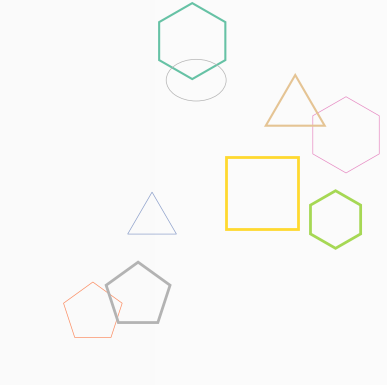[{"shape": "hexagon", "thickness": 1.5, "radius": 0.49, "center": [0.496, 0.893]}, {"shape": "pentagon", "thickness": 0.5, "radius": 0.4, "center": [0.24, 0.188]}, {"shape": "triangle", "thickness": 0.5, "radius": 0.36, "center": [0.392, 0.428]}, {"shape": "hexagon", "thickness": 0.5, "radius": 0.5, "center": [0.893, 0.65]}, {"shape": "hexagon", "thickness": 2, "radius": 0.37, "center": [0.866, 0.43]}, {"shape": "square", "thickness": 2, "radius": 0.46, "center": [0.676, 0.499]}, {"shape": "triangle", "thickness": 1.5, "radius": 0.44, "center": [0.762, 0.717]}, {"shape": "pentagon", "thickness": 2, "radius": 0.43, "center": [0.356, 0.232]}, {"shape": "oval", "thickness": 0.5, "radius": 0.39, "center": [0.506, 0.792]}]